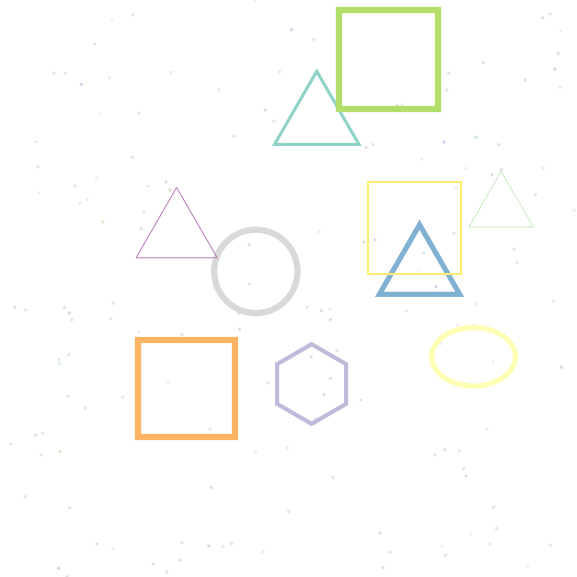[{"shape": "triangle", "thickness": 1.5, "radius": 0.42, "center": [0.548, 0.791]}, {"shape": "oval", "thickness": 2.5, "radius": 0.36, "center": [0.82, 0.381]}, {"shape": "hexagon", "thickness": 2, "radius": 0.34, "center": [0.54, 0.334]}, {"shape": "triangle", "thickness": 2.5, "radius": 0.4, "center": [0.726, 0.53]}, {"shape": "square", "thickness": 3, "radius": 0.42, "center": [0.324, 0.326]}, {"shape": "square", "thickness": 3, "radius": 0.43, "center": [0.673, 0.896]}, {"shape": "circle", "thickness": 3, "radius": 0.36, "center": [0.443, 0.529]}, {"shape": "triangle", "thickness": 0.5, "radius": 0.41, "center": [0.306, 0.593]}, {"shape": "triangle", "thickness": 0.5, "radius": 0.32, "center": [0.868, 0.638]}, {"shape": "square", "thickness": 1, "radius": 0.4, "center": [0.718, 0.604]}]